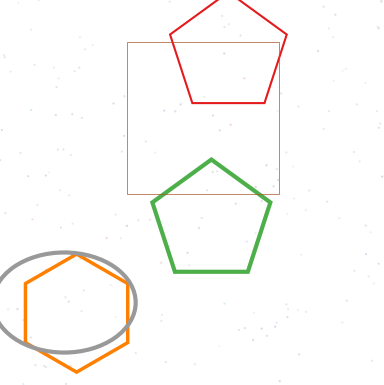[{"shape": "pentagon", "thickness": 1.5, "radius": 0.8, "center": [0.593, 0.861]}, {"shape": "pentagon", "thickness": 3, "radius": 0.81, "center": [0.549, 0.424]}, {"shape": "hexagon", "thickness": 2.5, "radius": 0.77, "center": [0.199, 0.187]}, {"shape": "square", "thickness": 0.5, "radius": 0.99, "center": [0.528, 0.694]}, {"shape": "oval", "thickness": 3, "radius": 0.93, "center": [0.167, 0.214]}]